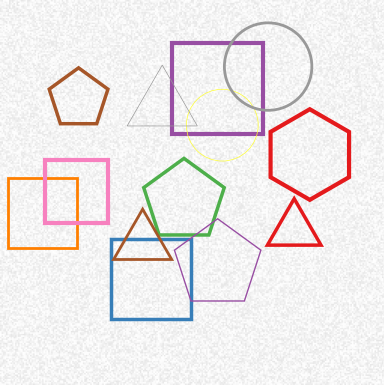[{"shape": "triangle", "thickness": 2.5, "radius": 0.4, "center": [0.764, 0.403]}, {"shape": "hexagon", "thickness": 3, "radius": 0.59, "center": [0.805, 0.599]}, {"shape": "square", "thickness": 2.5, "radius": 0.52, "center": [0.392, 0.275]}, {"shape": "pentagon", "thickness": 2.5, "radius": 0.55, "center": [0.478, 0.479]}, {"shape": "square", "thickness": 3, "radius": 0.59, "center": [0.564, 0.77]}, {"shape": "pentagon", "thickness": 1, "radius": 0.59, "center": [0.565, 0.314]}, {"shape": "square", "thickness": 2, "radius": 0.45, "center": [0.11, 0.447]}, {"shape": "circle", "thickness": 0.5, "radius": 0.47, "center": [0.577, 0.675]}, {"shape": "triangle", "thickness": 2, "radius": 0.44, "center": [0.371, 0.37]}, {"shape": "pentagon", "thickness": 2.5, "radius": 0.4, "center": [0.204, 0.744]}, {"shape": "square", "thickness": 3, "radius": 0.41, "center": [0.199, 0.503]}, {"shape": "circle", "thickness": 2, "radius": 0.57, "center": [0.696, 0.827]}, {"shape": "triangle", "thickness": 0.5, "radius": 0.53, "center": [0.421, 0.726]}]